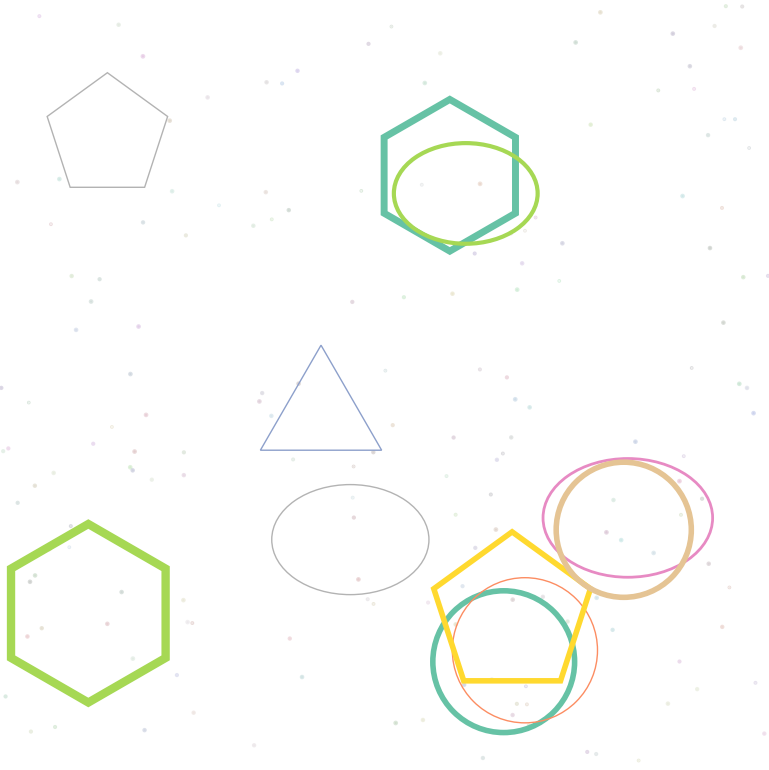[{"shape": "circle", "thickness": 2, "radius": 0.46, "center": [0.654, 0.141]}, {"shape": "hexagon", "thickness": 2.5, "radius": 0.49, "center": [0.584, 0.772]}, {"shape": "circle", "thickness": 0.5, "radius": 0.47, "center": [0.682, 0.155]}, {"shape": "triangle", "thickness": 0.5, "radius": 0.45, "center": [0.417, 0.461]}, {"shape": "oval", "thickness": 1, "radius": 0.55, "center": [0.815, 0.327]}, {"shape": "hexagon", "thickness": 3, "radius": 0.58, "center": [0.115, 0.204]}, {"shape": "oval", "thickness": 1.5, "radius": 0.47, "center": [0.605, 0.749]}, {"shape": "pentagon", "thickness": 2, "radius": 0.53, "center": [0.665, 0.202]}, {"shape": "circle", "thickness": 2, "radius": 0.44, "center": [0.81, 0.312]}, {"shape": "pentagon", "thickness": 0.5, "radius": 0.41, "center": [0.139, 0.823]}, {"shape": "oval", "thickness": 0.5, "radius": 0.51, "center": [0.455, 0.299]}]